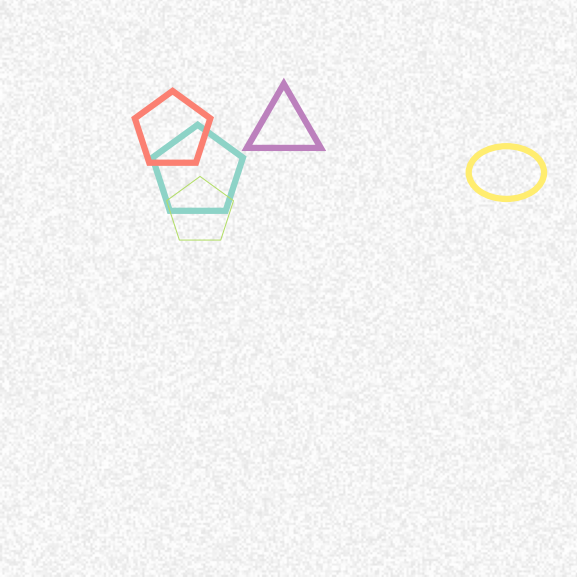[{"shape": "pentagon", "thickness": 3, "radius": 0.41, "center": [0.342, 0.701]}, {"shape": "pentagon", "thickness": 3, "radius": 0.34, "center": [0.299, 0.773]}, {"shape": "pentagon", "thickness": 0.5, "radius": 0.3, "center": [0.346, 0.633]}, {"shape": "triangle", "thickness": 3, "radius": 0.37, "center": [0.491, 0.78]}, {"shape": "oval", "thickness": 3, "radius": 0.33, "center": [0.877, 0.7]}]